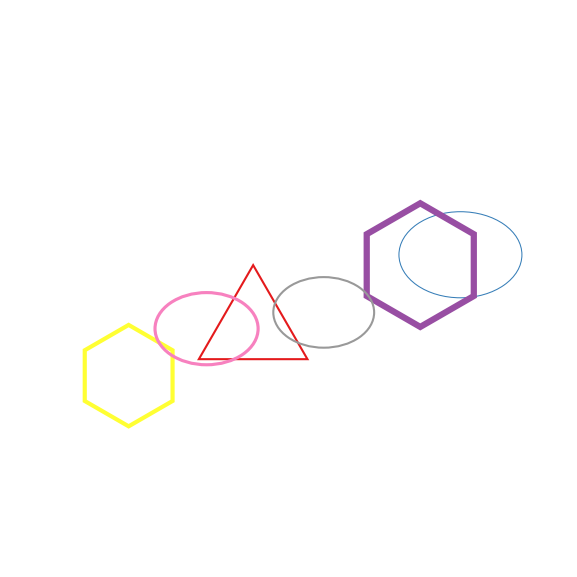[{"shape": "triangle", "thickness": 1, "radius": 0.54, "center": [0.438, 0.431]}, {"shape": "oval", "thickness": 0.5, "radius": 0.53, "center": [0.797, 0.558]}, {"shape": "hexagon", "thickness": 3, "radius": 0.54, "center": [0.728, 0.54]}, {"shape": "hexagon", "thickness": 2, "radius": 0.44, "center": [0.223, 0.349]}, {"shape": "oval", "thickness": 1.5, "radius": 0.45, "center": [0.358, 0.43]}, {"shape": "oval", "thickness": 1, "radius": 0.44, "center": [0.561, 0.458]}]